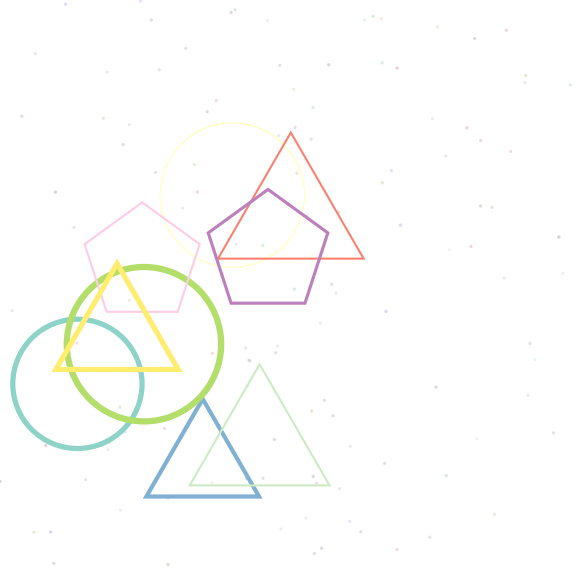[{"shape": "circle", "thickness": 2.5, "radius": 0.56, "center": [0.134, 0.334]}, {"shape": "circle", "thickness": 0.5, "radius": 0.62, "center": [0.402, 0.661]}, {"shape": "triangle", "thickness": 1, "radius": 0.73, "center": [0.504, 0.624]}, {"shape": "triangle", "thickness": 2, "radius": 0.56, "center": [0.351, 0.196]}, {"shape": "circle", "thickness": 3, "radius": 0.67, "center": [0.249, 0.403]}, {"shape": "pentagon", "thickness": 1, "radius": 0.52, "center": [0.246, 0.544]}, {"shape": "pentagon", "thickness": 1.5, "radius": 0.54, "center": [0.464, 0.562]}, {"shape": "triangle", "thickness": 1, "radius": 0.7, "center": [0.45, 0.228]}, {"shape": "triangle", "thickness": 2.5, "radius": 0.61, "center": [0.203, 0.421]}]